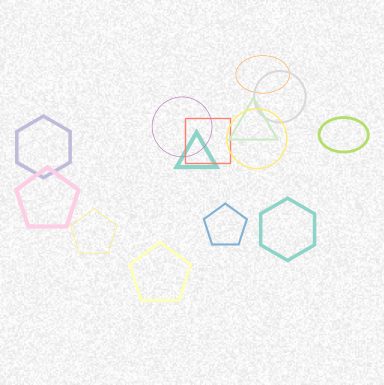[{"shape": "hexagon", "thickness": 2.5, "radius": 0.4, "center": [0.747, 0.404]}, {"shape": "triangle", "thickness": 3, "radius": 0.3, "center": [0.511, 0.596]}, {"shape": "pentagon", "thickness": 2, "radius": 0.42, "center": [0.416, 0.287]}, {"shape": "hexagon", "thickness": 2.5, "radius": 0.4, "center": [0.113, 0.618]}, {"shape": "square", "thickness": 1, "radius": 0.29, "center": [0.539, 0.636]}, {"shape": "pentagon", "thickness": 1.5, "radius": 0.29, "center": [0.585, 0.413]}, {"shape": "oval", "thickness": 0.5, "radius": 0.35, "center": [0.682, 0.807]}, {"shape": "oval", "thickness": 2, "radius": 0.32, "center": [0.893, 0.65]}, {"shape": "pentagon", "thickness": 3, "radius": 0.43, "center": [0.123, 0.481]}, {"shape": "circle", "thickness": 1.5, "radius": 0.33, "center": [0.727, 0.749]}, {"shape": "circle", "thickness": 0.5, "radius": 0.39, "center": [0.473, 0.67]}, {"shape": "triangle", "thickness": 1.5, "radius": 0.36, "center": [0.658, 0.674]}, {"shape": "pentagon", "thickness": 0.5, "radius": 0.32, "center": [0.244, 0.394]}, {"shape": "circle", "thickness": 1, "radius": 0.39, "center": [0.667, 0.64]}]